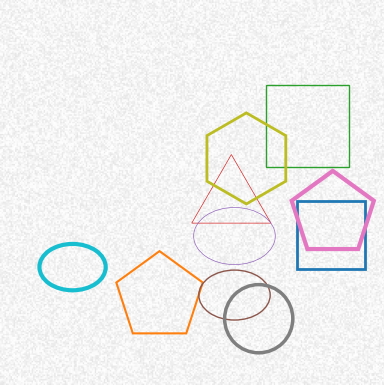[{"shape": "square", "thickness": 2, "radius": 0.44, "center": [0.861, 0.389]}, {"shape": "pentagon", "thickness": 1.5, "radius": 0.59, "center": [0.414, 0.23]}, {"shape": "square", "thickness": 1, "radius": 0.53, "center": [0.798, 0.673]}, {"shape": "triangle", "thickness": 0.5, "radius": 0.59, "center": [0.601, 0.48]}, {"shape": "oval", "thickness": 0.5, "radius": 0.53, "center": [0.609, 0.387]}, {"shape": "oval", "thickness": 1, "radius": 0.46, "center": [0.609, 0.234]}, {"shape": "pentagon", "thickness": 3, "radius": 0.56, "center": [0.864, 0.444]}, {"shape": "circle", "thickness": 2.5, "radius": 0.44, "center": [0.672, 0.172]}, {"shape": "hexagon", "thickness": 2, "radius": 0.59, "center": [0.64, 0.589]}, {"shape": "oval", "thickness": 3, "radius": 0.43, "center": [0.189, 0.306]}]